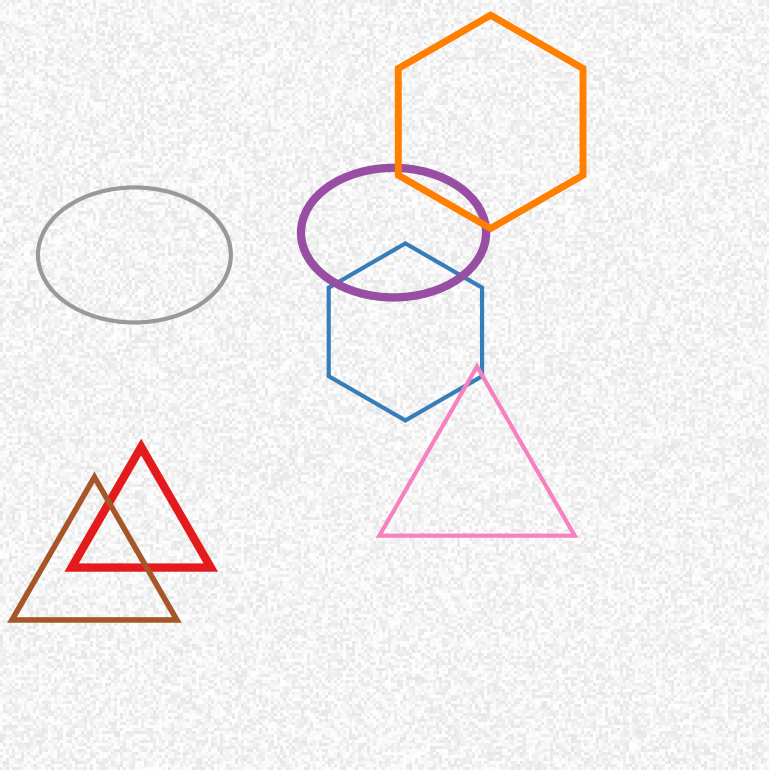[{"shape": "triangle", "thickness": 3, "radius": 0.52, "center": [0.183, 0.315]}, {"shape": "hexagon", "thickness": 1.5, "radius": 0.57, "center": [0.526, 0.569]}, {"shape": "oval", "thickness": 3, "radius": 0.6, "center": [0.511, 0.698]}, {"shape": "hexagon", "thickness": 2.5, "radius": 0.69, "center": [0.637, 0.842]}, {"shape": "triangle", "thickness": 2, "radius": 0.62, "center": [0.123, 0.257]}, {"shape": "triangle", "thickness": 1.5, "radius": 0.73, "center": [0.619, 0.378]}, {"shape": "oval", "thickness": 1.5, "radius": 0.63, "center": [0.175, 0.669]}]